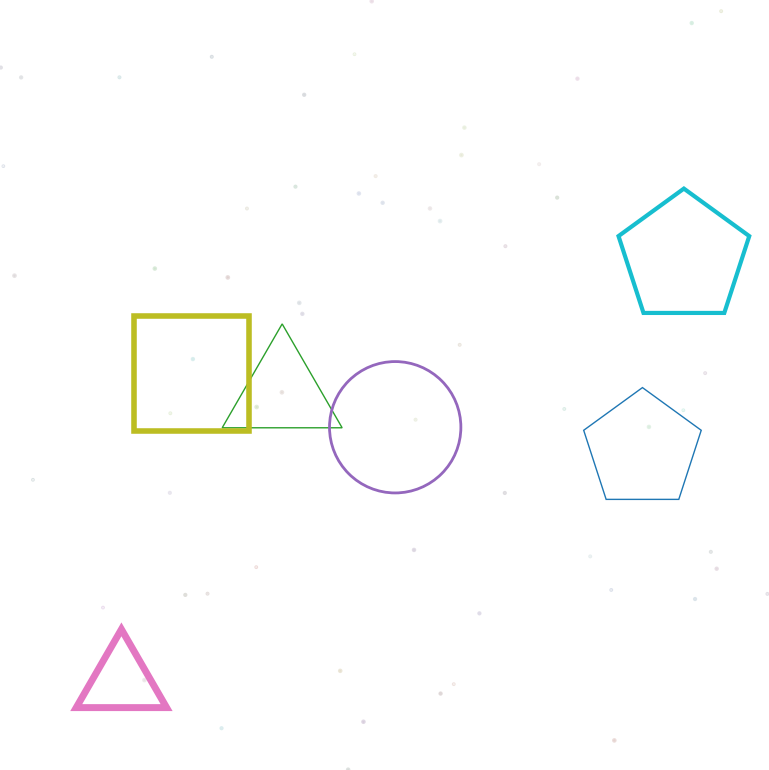[{"shape": "pentagon", "thickness": 0.5, "radius": 0.4, "center": [0.834, 0.416]}, {"shape": "triangle", "thickness": 0.5, "radius": 0.45, "center": [0.366, 0.489]}, {"shape": "circle", "thickness": 1, "radius": 0.43, "center": [0.513, 0.445]}, {"shape": "triangle", "thickness": 2.5, "radius": 0.34, "center": [0.158, 0.115]}, {"shape": "square", "thickness": 2, "radius": 0.37, "center": [0.249, 0.515]}, {"shape": "pentagon", "thickness": 1.5, "radius": 0.45, "center": [0.888, 0.666]}]